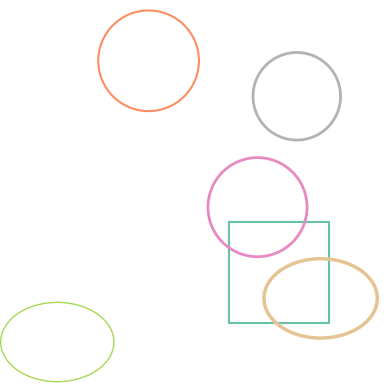[{"shape": "square", "thickness": 1.5, "radius": 0.65, "center": [0.725, 0.291]}, {"shape": "circle", "thickness": 1.5, "radius": 0.65, "center": [0.386, 0.842]}, {"shape": "circle", "thickness": 2, "radius": 0.64, "center": [0.669, 0.462]}, {"shape": "oval", "thickness": 1, "radius": 0.74, "center": [0.149, 0.112]}, {"shape": "oval", "thickness": 2.5, "radius": 0.74, "center": [0.833, 0.225]}, {"shape": "circle", "thickness": 2, "radius": 0.57, "center": [0.771, 0.75]}]